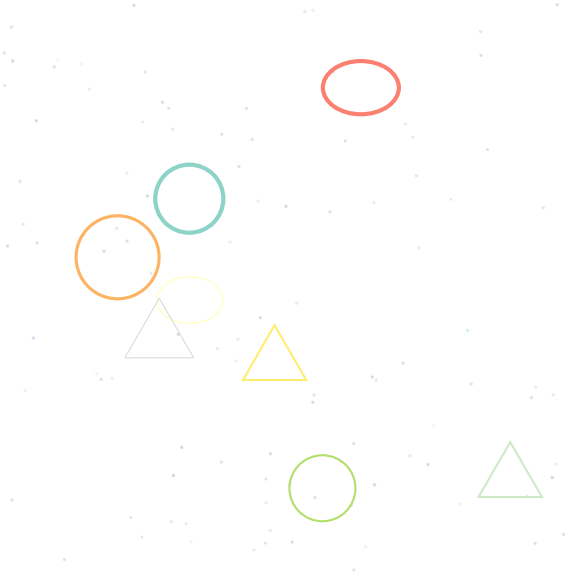[{"shape": "circle", "thickness": 2, "radius": 0.29, "center": [0.328, 0.655]}, {"shape": "oval", "thickness": 0.5, "radius": 0.29, "center": [0.329, 0.479]}, {"shape": "oval", "thickness": 2, "radius": 0.33, "center": [0.625, 0.847]}, {"shape": "circle", "thickness": 1.5, "radius": 0.36, "center": [0.204, 0.554]}, {"shape": "circle", "thickness": 1, "radius": 0.29, "center": [0.558, 0.154]}, {"shape": "triangle", "thickness": 0.5, "radius": 0.34, "center": [0.276, 0.414]}, {"shape": "triangle", "thickness": 1, "radius": 0.32, "center": [0.884, 0.17]}, {"shape": "triangle", "thickness": 1, "radius": 0.32, "center": [0.475, 0.373]}]